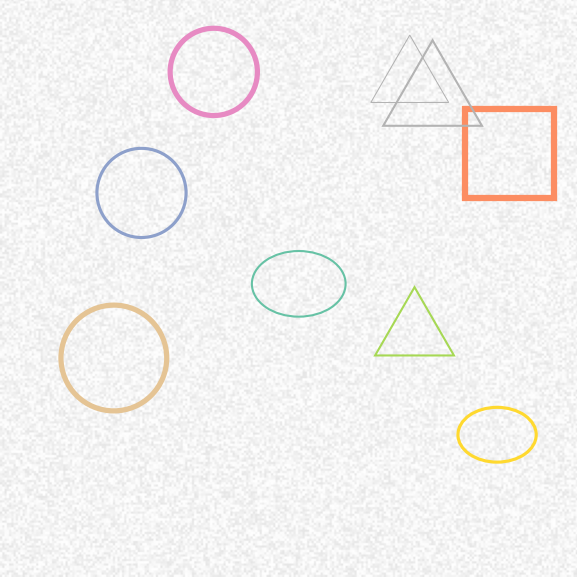[{"shape": "oval", "thickness": 1, "radius": 0.41, "center": [0.517, 0.508]}, {"shape": "square", "thickness": 3, "radius": 0.38, "center": [0.882, 0.734]}, {"shape": "circle", "thickness": 1.5, "radius": 0.39, "center": [0.245, 0.665]}, {"shape": "circle", "thickness": 2.5, "radius": 0.38, "center": [0.37, 0.875]}, {"shape": "triangle", "thickness": 1, "radius": 0.39, "center": [0.718, 0.423]}, {"shape": "oval", "thickness": 1.5, "radius": 0.34, "center": [0.861, 0.246]}, {"shape": "circle", "thickness": 2.5, "radius": 0.46, "center": [0.197, 0.379]}, {"shape": "triangle", "thickness": 0.5, "radius": 0.39, "center": [0.71, 0.861]}, {"shape": "triangle", "thickness": 1, "radius": 0.49, "center": [0.749, 0.831]}]